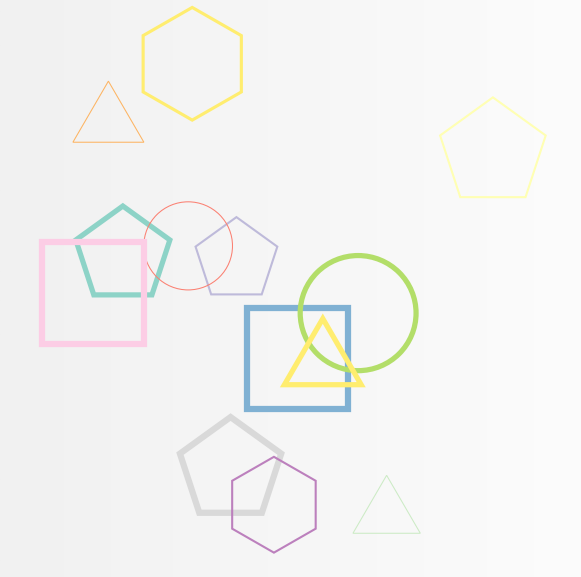[{"shape": "pentagon", "thickness": 2.5, "radius": 0.43, "center": [0.211, 0.557]}, {"shape": "pentagon", "thickness": 1, "radius": 0.48, "center": [0.848, 0.735]}, {"shape": "pentagon", "thickness": 1, "radius": 0.37, "center": [0.407, 0.549]}, {"shape": "circle", "thickness": 0.5, "radius": 0.38, "center": [0.324, 0.573]}, {"shape": "square", "thickness": 3, "radius": 0.44, "center": [0.512, 0.378]}, {"shape": "triangle", "thickness": 0.5, "radius": 0.35, "center": [0.186, 0.788]}, {"shape": "circle", "thickness": 2.5, "radius": 0.5, "center": [0.616, 0.457]}, {"shape": "square", "thickness": 3, "radius": 0.44, "center": [0.16, 0.492]}, {"shape": "pentagon", "thickness": 3, "radius": 0.46, "center": [0.397, 0.185]}, {"shape": "hexagon", "thickness": 1, "radius": 0.41, "center": [0.471, 0.125]}, {"shape": "triangle", "thickness": 0.5, "radius": 0.33, "center": [0.665, 0.109]}, {"shape": "triangle", "thickness": 2.5, "radius": 0.38, "center": [0.555, 0.371]}, {"shape": "hexagon", "thickness": 1.5, "radius": 0.49, "center": [0.331, 0.889]}]